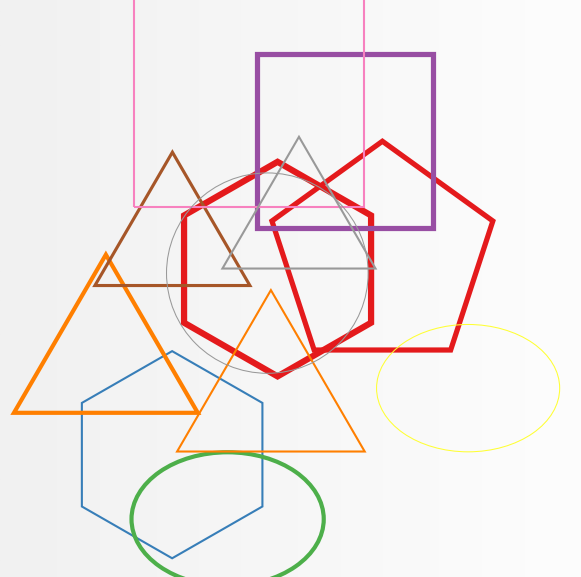[{"shape": "pentagon", "thickness": 2.5, "radius": 1.0, "center": [0.658, 0.555]}, {"shape": "hexagon", "thickness": 3, "radius": 0.93, "center": [0.478, 0.533]}, {"shape": "hexagon", "thickness": 1, "radius": 0.9, "center": [0.296, 0.212]}, {"shape": "oval", "thickness": 2, "radius": 0.83, "center": [0.392, 0.1]}, {"shape": "square", "thickness": 2.5, "radius": 0.76, "center": [0.593, 0.755]}, {"shape": "triangle", "thickness": 2, "radius": 0.91, "center": [0.182, 0.376]}, {"shape": "triangle", "thickness": 1, "radius": 0.93, "center": [0.466, 0.31]}, {"shape": "oval", "thickness": 0.5, "radius": 0.79, "center": [0.805, 0.327]}, {"shape": "triangle", "thickness": 1.5, "radius": 0.77, "center": [0.297, 0.582]}, {"shape": "square", "thickness": 1, "radius": 0.99, "center": [0.428, 0.838]}, {"shape": "circle", "thickness": 0.5, "radius": 0.87, "center": [0.46, 0.526]}, {"shape": "triangle", "thickness": 1, "radius": 0.76, "center": [0.514, 0.61]}]